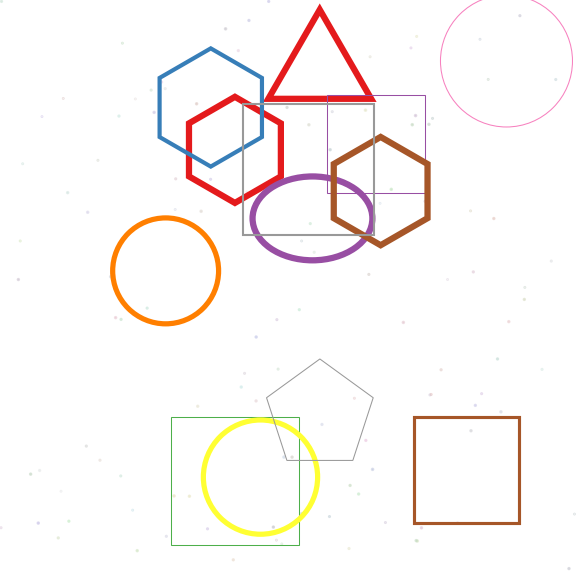[{"shape": "triangle", "thickness": 3, "radius": 0.51, "center": [0.554, 0.879]}, {"shape": "hexagon", "thickness": 3, "radius": 0.46, "center": [0.407, 0.74]}, {"shape": "hexagon", "thickness": 2, "radius": 0.51, "center": [0.365, 0.813]}, {"shape": "square", "thickness": 0.5, "radius": 0.55, "center": [0.407, 0.166]}, {"shape": "oval", "thickness": 3, "radius": 0.52, "center": [0.541, 0.621]}, {"shape": "square", "thickness": 0.5, "radius": 0.42, "center": [0.65, 0.75]}, {"shape": "circle", "thickness": 2.5, "radius": 0.46, "center": [0.287, 0.53]}, {"shape": "circle", "thickness": 2.5, "radius": 0.49, "center": [0.451, 0.173]}, {"shape": "square", "thickness": 1.5, "radius": 0.46, "center": [0.808, 0.186]}, {"shape": "hexagon", "thickness": 3, "radius": 0.47, "center": [0.659, 0.668]}, {"shape": "circle", "thickness": 0.5, "radius": 0.57, "center": [0.877, 0.894]}, {"shape": "square", "thickness": 1, "radius": 0.57, "center": [0.534, 0.705]}, {"shape": "pentagon", "thickness": 0.5, "radius": 0.49, "center": [0.554, 0.28]}]